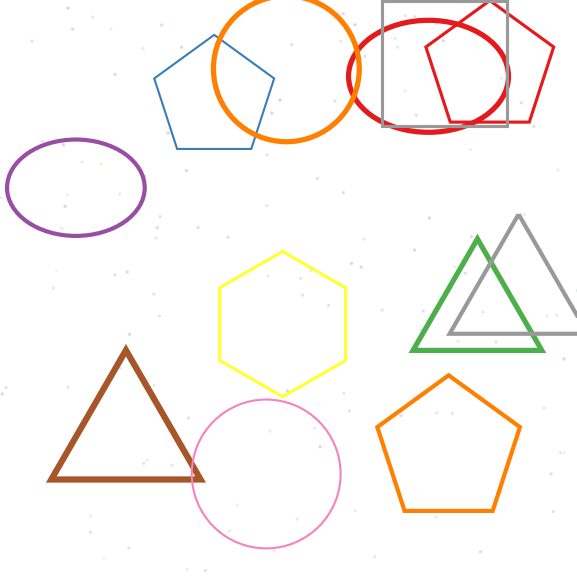[{"shape": "pentagon", "thickness": 1.5, "radius": 0.58, "center": [0.848, 0.882]}, {"shape": "oval", "thickness": 2.5, "radius": 0.69, "center": [0.742, 0.867]}, {"shape": "pentagon", "thickness": 1, "radius": 0.55, "center": [0.371, 0.83]}, {"shape": "triangle", "thickness": 2.5, "radius": 0.64, "center": [0.827, 0.457]}, {"shape": "oval", "thickness": 2, "radius": 0.6, "center": [0.131, 0.674]}, {"shape": "pentagon", "thickness": 2, "radius": 0.65, "center": [0.777, 0.219]}, {"shape": "circle", "thickness": 2.5, "radius": 0.63, "center": [0.496, 0.88]}, {"shape": "hexagon", "thickness": 1.5, "radius": 0.63, "center": [0.489, 0.438]}, {"shape": "triangle", "thickness": 3, "radius": 0.75, "center": [0.218, 0.243]}, {"shape": "circle", "thickness": 1, "radius": 0.64, "center": [0.461, 0.178]}, {"shape": "triangle", "thickness": 2, "radius": 0.69, "center": [0.898, 0.49]}, {"shape": "square", "thickness": 1.5, "radius": 0.54, "center": [0.769, 0.89]}]